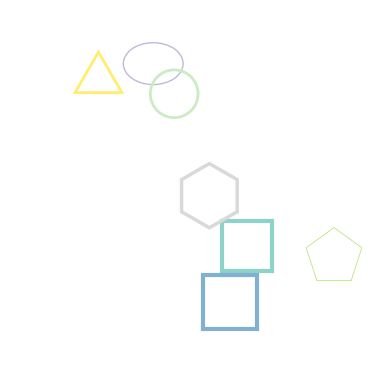[{"shape": "square", "thickness": 3, "radius": 0.33, "center": [0.642, 0.361]}, {"shape": "oval", "thickness": 1, "radius": 0.39, "center": [0.398, 0.835]}, {"shape": "square", "thickness": 3, "radius": 0.35, "center": [0.597, 0.215]}, {"shape": "pentagon", "thickness": 0.5, "radius": 0.38, "center": [0.868, 0.333]}, {"shape": "hexagon", "thickness": 2.5, "radius": 0.42, "center": [0.544, 0.492]}, {"shape": "circle", "thickness": 2, "radius": 0.31, "center": [0.452, 0.756]}, {"shape": "triangle", "thickness": 2, "radius": 0.35, "center": [0.256, 0.795]}]